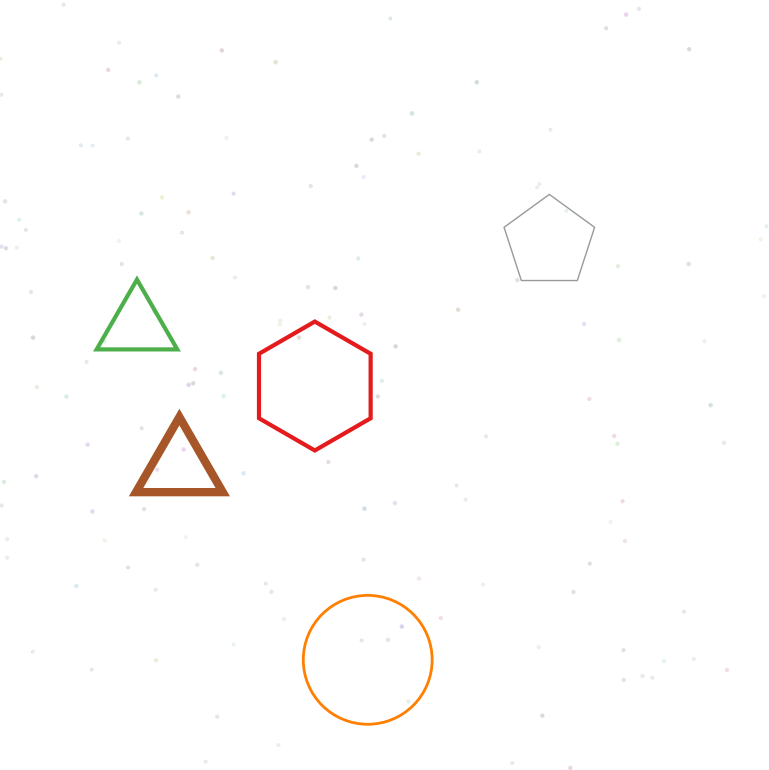[{"shape": "hexagon", "thickness": 1.5, "radius": 0.42, "center": [0.409, 0.499]}, {"shape": "triangle", "thickness": 1.5, "radius": 0.3, "center": [0.178, 0.576]}, {"shape": "circle", "thickness": 1, "radius": 0.42, "center": [0.478, 0.143]}, {"shape": "triangle", "thickness": 3, "radius": 0.32, "center": [0.233, 0.393]}, {"shape": "pentagon", "thickness": 0.5, "radius": 0.31, "center": [0.713, 0.686]}]